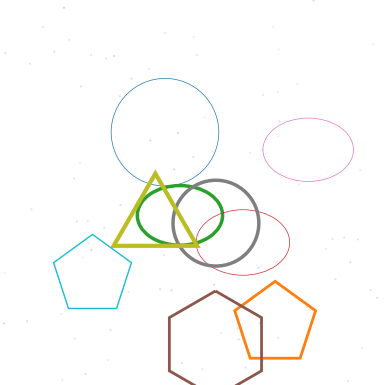[{"shape": "circle", "thickness": 0.5, "radius": 0.7, "center": [0.429, 0.657]}, {"shape": "pentagon", "thickness": 2, "radius": 0.55, "center": [0.715, 0.159]}, {"shape": "oval", "thickness": 2.5, "radius": 0.55, "center": [0.467, 0.44]}, {"shape": "oval", "thickness": 0.5, "radius": 0.61, "center": [0.631, 0.37]}, {"shape": "hexagon", "thickness": 2, "radius": 0.69, "center": [0.56, 0.106]}, {"shape": "oval", "thickness": 0.5, "radius": 0.59, "center": [0.8, 0.611]}, {"shape": "circle", "thickness": 2.5, "radius": 0.56, "center": [0.561, 0.42]}, {"shape": "triangle", "thickness": 3, "radius": 0.63, "center": [0.404, 0.424]}, {"shape": "pentagon", "thickness": 1, "radius": 0.53, "center": [0.24, 0.285]}]